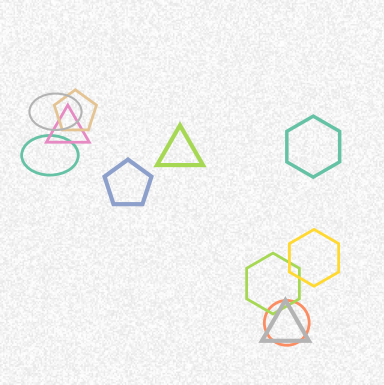[{"shape": "oval", "thickness": 2, "radius": 0.37, "center": [0.13, 0.597]}, {"shape": "hexagon", "thickness": 2.5, "radius": 0.4, "center": [0.814, 0.619]}, {"shape": "circle", "thickness": 2, "radius": 0.29, "center": [0.745, 0.161]}, {"shape": "pentagon", "thickness": 3, "radius": 0.32, "center": [0.332, 0.522]}, {"shape": "triangle", "thickness": 2, "radius": 0.32, "center": [0.176, 0.663]}, {"shape": "triangle", "thickness": 3, "radius": 0.34, "center": [0.468, 0.606]}, {"shape": "hexagon", "thickness": 2, "radius": 0.4, "center": [0.709, 0.264]}, {"shape": "hexagon", "thickness": 2, "radius": 0.37, "center": [0.816, 0.33]}, {"shape": "pentagon", "thickness": 2, "radius": 0.29, "center": [0.196, 0.709]}, {"shape": "triangle", "thickness": 3, "radius": 0.35, "center": [0.741, 0.15]}, {"shape": "oval", "thickness": 1.5, "radius": 0.34, "center": [0.144, 0.71]}]